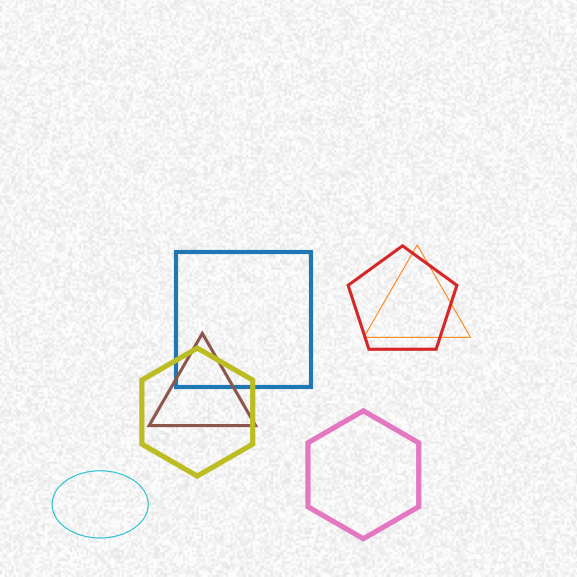[{"shape": "square", "thickness": 2, "radius": 0.58, "center": [0.422, 0.445]}, {"shape": "triangle", "thickness": 0.5, "radius": 0.53, "center": [0.722, 0.468]}, {"shape": "pentagon", "thickness": 1.5, "radius": 0.5, "center": [0.697, 0.474]}, {"shape": "triangle", "thickness": 1.5, "radius": 0.53, "center": [0.35, 0.315]}, {"shape": "hexagon", "thickness": 2.5, "radius": 0.55, "center": [0.629, 0.177]}, {"shape": "hexagon", "thickness": 2.5, "radius": 0.55, "center": [0.342, 0.286]}, {"shape": "oval", "thickness": 0.5, "radius": 0.42, "center": [0.173, 0.126]}]